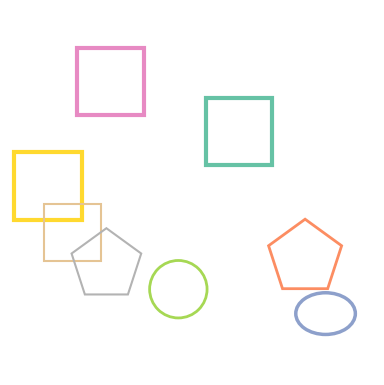[{"shape": "square", "thickness": 3, "radius": 0.43, "center": [0.621, 0.658]}, {"shape": "pentagon", "thickness": 2, "radius": 0.5, "center": [0.792, 0.331]}, {"shape": "oval", "thickness": 2.5, "radius": 0.39, "center": [0.846, 0.185]}, {"shape": "square", "thickness": 3, "radius": 0.44, "center": [0.287, 0.789]}, {"shape": "circle", "thickness": 2, "radius": 0.37, "center": [0.463, 0.249]}, {"shape": "square", "thickness": 3, "radius": 0.44, "center": [0.125, 0.518]}, {"shape": "square", "thickness": 1.5, "radius": 0.37, "center": [0.187, 0.397]}, {"shape": "pentagon", "thickness": 1.5, "radius": 0.48, "center": [0.276, 0.312]}]